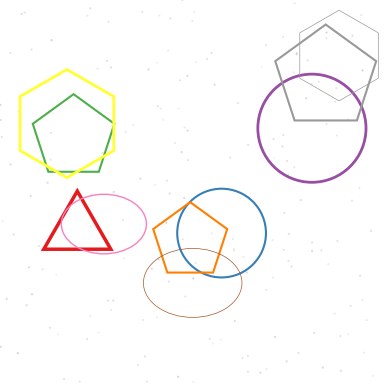[{"shape": "triangle", "thickness": 2.5, "radius": 0.5, "center": [0.201, 0.403]}, {"shape": "circle", "thickness": 1.5, "radius": 0.58, "center": [0.576, 0.395]}, {"shape": "pentagon", "thickness": 1.5, "radius": 0.56, "center": [0.191, 0.644]}, {"shape": "circle", "thickness": 2, "radius": 0.7, "center": [0.81, 0.667]}, {"shape": "pentagon", "thickness": 1.5, "radius": 0.51, "center": [0.494, 0.374]}, {"shape": "hexagon", "thickness": 2, "radius": 0.7, "center": [0.174, 0.679]}, {"shape": "oval", "thickness": 0.5, "radius": 0.64, "center": [0.501, 0.265]}, {"shape": "oval", "thickness": 1, "radius": 0.55, "center": [0.27, 0.418]}, {"shape": "hexagon", "thickness": 0.5, "radius": 0.59, "center": [0.881, 0.856]}, {"shape": "pentagon", "thickness": 1.5, "radius": 0.69, "center": [0.846, 0.799]}]